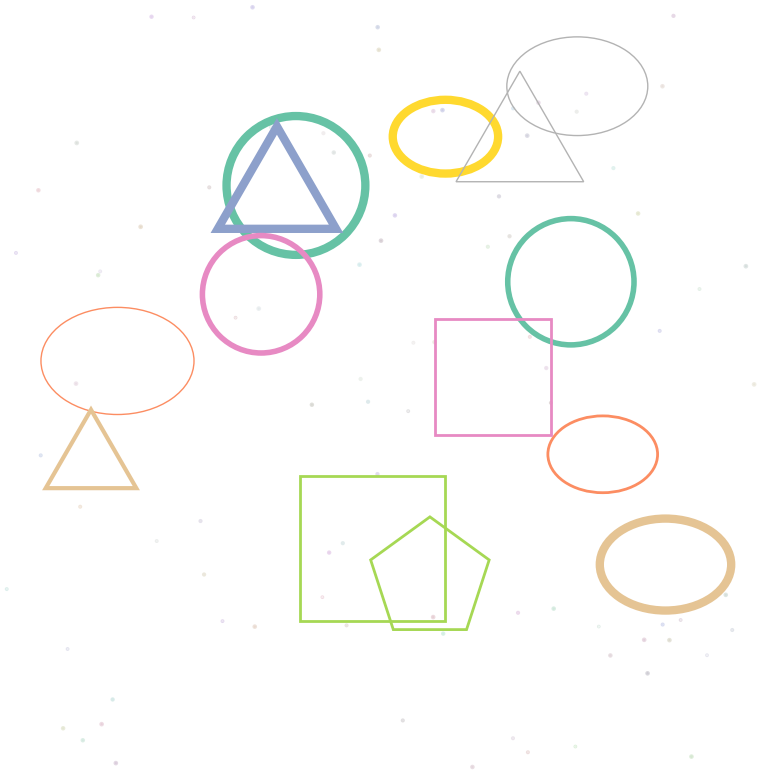[{"shape": "circle", "thickness": 2, "radius": 0.41, "center": [0.741, 0.634]}, {"shape": "circle", "thickness": 3, "radius": 0.45, "center": [0.384, 0.759]}, {"shape": "oval", "thickness": 0.5, "radius": 0.5, "center": [0.153, 0.531]}, {"shape": "oval", "thickness": 1, "radius": 0.36, "center": [0.783, 0.41]}, {"shape": "triangle", "thickness": 3, "radius": 0.44, "center": [0.36, 0.747]}, {"shape": "circle", "thickness": 2, "radius": 0.38, "center": [0.339, 0.618]}, {"shape": "square", "thickness": 1, "radius": 0.38, "center": [0.641, 0.511]}, {"shape": "pentagon", "thickness": 1, "radius": 0.4, "center": [0.558, 0.248]}, {"shape": "square", "thickness": 1, "radius": 0.47, "center": [0.484, 0.287]}, {"shape": "oval", "thickness": 3, "radius": 0.34, "center": [0.578, 0.823]}, {"shape": "oval", "thickness": 3, "radius": 0.43, "center": [0.864, 0.267]}, {"shape": "triangle", "thickness": 1.5, "radius": 0.34, "center": [0.118, 0.4]}, {"shape": "triangle", "thickness": 0.5, "radius": 0.48, "center": [0.675, 0.812]}, {"shape": "oval", "thickness": 0.5, "radius": 0.46, "center": [0.75, 0.888]}]